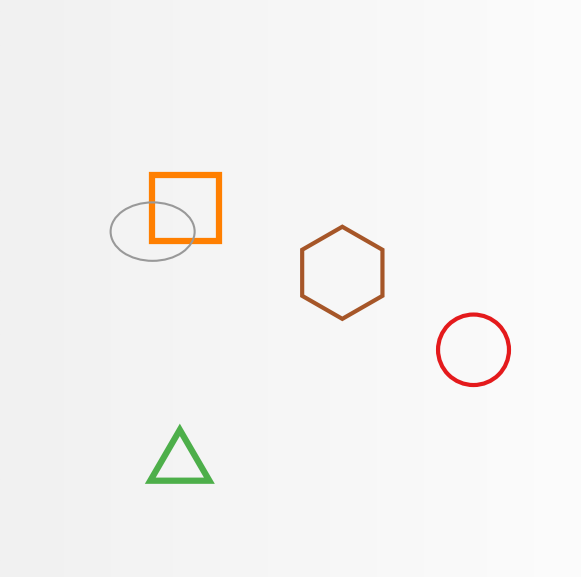[{"shape": "circle", "thickness": 2, "radius": 0.31, "center": [0.815, 0.393]}, {"shape": "triangle", "thickness": 3, "radius": 0.29, "center": [0.309, 0.196]}, {"shape": "square", "thickness": 3, "radius": 0.29, "center": [0.319, 0.639]}, {"shape": "hexagon", "thickness": 2, "radius": 0.4, "center": [0.589, 0.527]}, {"shape": "oval", "thickness": 1, "radius": 0.36, "center": [0.263, 0.598]}]